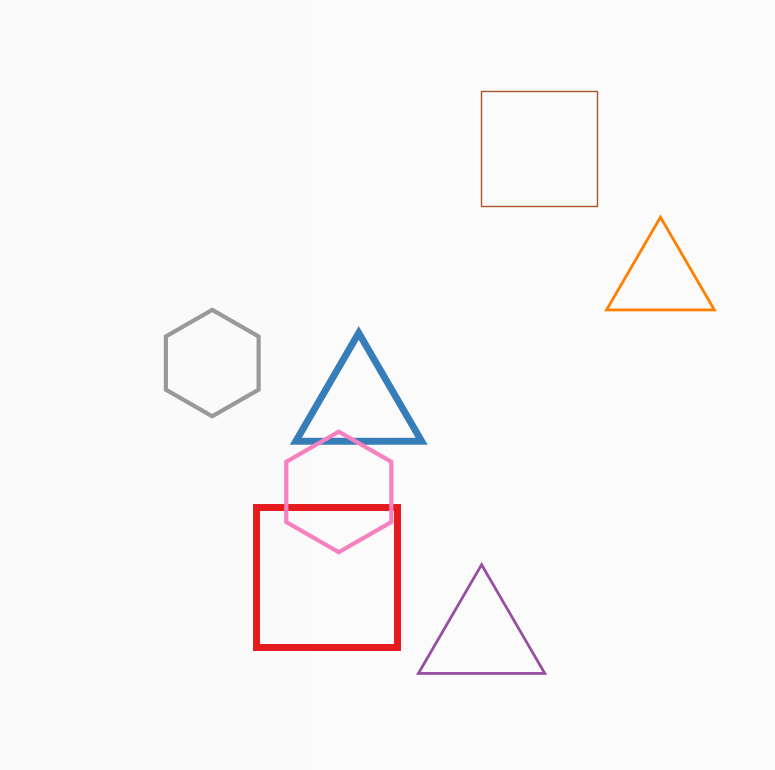[{"shape": "square", "thickness": 2.5, "radius": 0.45, "center": [0.421, 0.251]}, {"shape": "triangle", "thickness": 2.5, "radius": 0.47, "center": [0.463, 0.474]}, {"shape": "triangle", "thickness": 1, "radius": 0.47, "center": [0.621, 0.172]}, {"shape": "triangle", "thickness": 1, "radius": 0.4, "center": [0.852, 0.638]}, {"shape": "square", "thickness": 0.5, "radius": 0.37, "center": [0.696, 0.807]}, {"shape": "hexagon", "thickness": 1.5, "radius": 0.39, "center": [0.437, 0.361]}, {"shape": "hexagon", "thickness": 1.5, "radius": 0.35, "center": [0.274, 0.528]}]